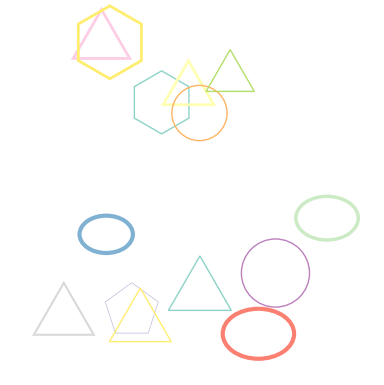[{"shape": "triangle", "thickness": 1, "radius": 0.47, "center": [0.519, 0.241]}, {"shape": "hexagon", "thickness": 1, "radius": 0.41, "center": [0.42, 0.734]}, {"shape": "triangle", "thickness": 2, "radius": 0.38, "center": [0.489, 0.766]}, {"shape": "pentagon", "thickness": 0.5, "radius": 0.36, "center": [0.342, 0.193]}, {"shape": "oval", "thickness": 3, "radius": 0.46, "center": [0.671, 0.133]}, {"shape": "oval", "thickness": 3, "radius": 0.35, "center": [0.276, 0.391]}, {"shape": "circle", "thickness": 1, "radius": 0.36, "center": [0.518, 0.706]}, {"shape": "triangle", "thickness": 1, "radius": 0.36, "center": [0.598, 0.799]}, {"shape": "triangle", "thickness": 2, "radius": 0.42, "center": [0.264, 0.891]}, {"shape": "triangle", "thickness": 1.5, "radius": 0.45, "center": [0.166, 0.175]}, {"shape": "circle", "thickness": 1, "radius": 0.44, "center": [0.715, 0.291]}, {"shape": "oval", "thickness": 2.5, "radius": 0.41, "center": [0.849, 0.433]}, {"shape": "hexagon", "thickness": 2, "radius": 0.47, "center": [0.285, 0.89]}, {"shape": "triangle", "thickness": 1, "radius": 0.46, "center": [0.365, 0.159]}]